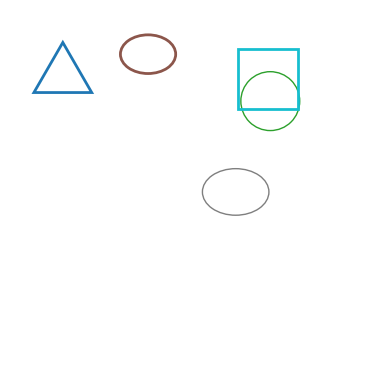[{"shape": "triangle", "thickness": 2, "radius": 0.43, "center": [0.163, 0.803]}, {"shape": "circle", "thickness": 1, "radius": 0.38, "center": [0.702, 0.737]}, {"shape": "oval", "thickness": 2, "radius": 0.36, "center": [0.385, 0.859]}, {"shape": "oval", "thickness": 1, "radius": 0.43, "center": [0.612, 0.501]}, {"shape": "square", "thickness": 2, "radius": 0.39, "center": [0.695, 0.794]}]